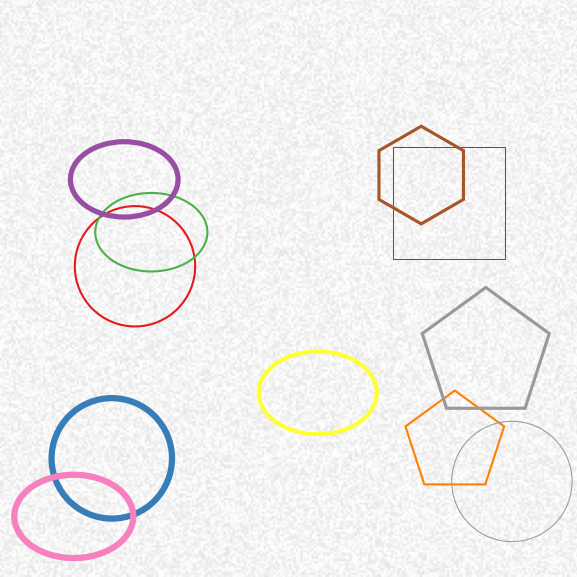[{"shape": "circle", "thickness": 1, "radius": 0.52, "center": [0.234, 0.538]}, {"shape": "square", "thickness": 0.5, "radius": 0.48, "center": [0.778, 0.647]}, {"shape": "circle", "thickness": 3, "radius": 0.52, "center": [0.194, 0.205]}, {"shape": "oval", "thickness": 1, "radius": 0.49, "center": [0.262, 0.597]}, {"shape": "oval", "thickness": 2.5, "radius": 0.47, "center": [0.215, 0.689]}, {"shape": "pentagon", "thickness": 1, "radius": 0.45, "center": [0.788, 0.233]}, {"shape": "oval", "thickness": 2, "radius": 0.51, "center": [0.55, 0.319]}, {"shape": "hexagon", "thickness": 1.5, "radius": 0.42, "center": [0.729, 0.696]}, {"shape": "oval", "thickness": 3, "radius": 0.52, "center": [0.128, 0.105]}, {"shape": "pentagon", "thickness": 1.5, "radius": 0.58, "center": [0.841, 0.386]}, {"shape": "circle", "thickness": 0.5, "radius": 0.52, "center": [0.886, 0.165]}]